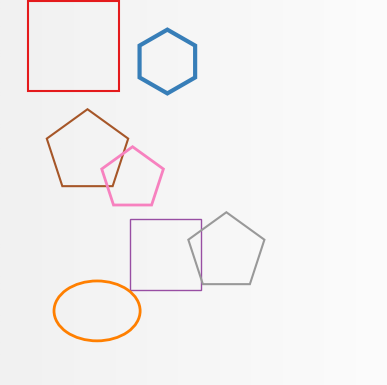[{"shape": "square", "thickness": 1.5, "radius": 0.59, "center": [0.189, 0.88]}, {"shape": "hexagon", "thickness": 3, "radius": 0.41, "center": [0.432, 0.84]}, {"shape": "square", "thickness": 1, "radius": 0.46, "center": [0.428, 0.34]}, {"shape": "oval", "thickness": 2, "radius": 0.56, "center": [0.25, 0.192]}, {"shape": "pentagon", "thickness": 1.5, "radius": 0.55, "center": [0.226, 0.606]}, {"shape": "pentagon", "thickness": 2, "radius": 0.42, "center": [0.342, 0.535]}, {"shape": "pentagon", "thickness": 1.5, "radius": 0.52, "center": [0.584, 0.345]}]